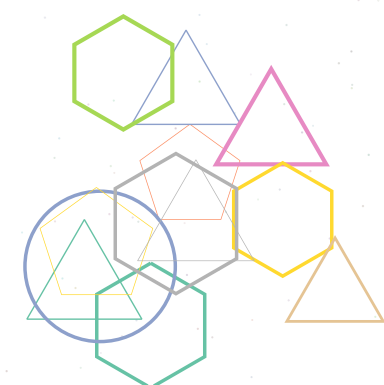[{"shape": "triangle", "thickness": 1, "radius": 0.86, "center": [0.219, 0.257]}, {"shape": "hexagon", "thickness": 2.5, "radius": 0.81, "center": [0.392, 0.155]}, {"shape": "pentagon", "thickness": 0.5, "radius": 0.68, "center": [0.493, 0.541]}, {"shape": "triangle", "thickness": 1, "radius": 0.82, "center": [0.483, 0.759]}, {"shape": "circle", "thickness": 2.5, "radius": 0.98, "center": [0.26, 0.308]}, {"shape": "triangle", "thickness": 3, "radius": 0.83, "center": [0.704, 0.656]}, {"shape": "hexagon", "thickness": 3, "radius": 0.73, "center": [0.32, 0.81]}, {"shape": "hexagon", "thickness": 2.5, "radius": 0.74, "center": [0.734, 0.43]}, {"shape": "pentagon", "thickness": 0.5, "radius": 0.77, "center": [0.25, 0.359]}, {"shape": "triangle", "thickness": 2, "radius": 0.72, "center": [0.87, 0.238]}, {"shape": "hexagon", "thickness": 2.5, "radius": 0.91, "center": [0.457, 0.419]}, {"shape": "triangle", "thickness": 0.5, "radius": 0.87, "center": [0.509, 0.41]}]